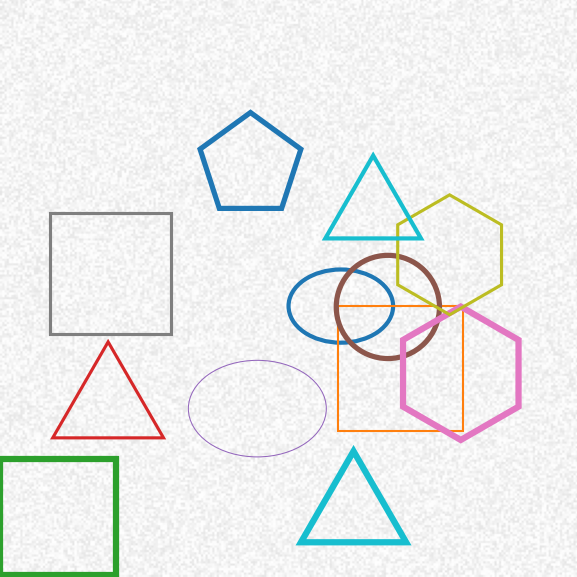[{"shape": "oval", "thickness": 2, "radius": 0.45, "center": [0.59, 0.469]}, {"shape": "pentagon", "thickness": 2.5, "radius": 0.46, "center": [0.434, 0.713]}, {"shape": "square", "thickness": 1, "radius": 0.54, "center": [0.693, 0.361]}, {"shape": "square", "thickness": 3, "radius": 0.5, "center": [0.101, 0.104]}, {"shape": "triangle", "thickness": 1.5, "radius": 0.55, "center": [0.187, 0.296]}, {"shape": "oval", "thickness": 0.5, "radius": 0.6, "center": [0.446, 0.292]}, {"shape": "circle", "thickness": 2.5, "radius": 0.45, "center": [0.672, 0.468]}, {"shape": "hexagon", "thickness": 3, "radius": 0.58, "center": [0.798, 0.353]}, {"shape": "square", "thickness": 1.5, "radius": 0.52, "center": [0.191, 0.525]}, {"shape": "hexagon", "thickness": 1.5, "radius": 0.52, "center": [0.779, 0.558]}, {"shape": "triangle", "thickness": 2, "radius": 0.48, "center": [0.646, 0.634]}, {"shape": "triangle", "thickness": 3, "radius": 0.53, "center": [0.612, 0.113]}]